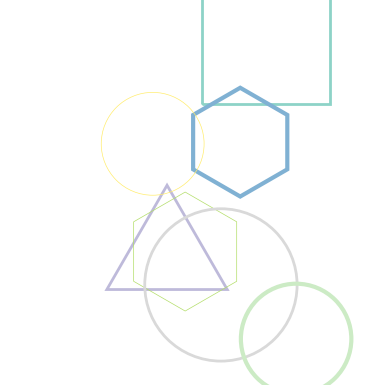[{"shape": "square", "thickness": 2, "radius": 0.83, "center": [0.691, 0.895]}, {"shape": "triangle", "thickness": 2, "radius": 0.9, "center": [0.434, 0.338]}, {"shape": "hexagon", "thickness": 3, "radius": 0.71, "center": [0.624, 0.631]}, {"shape": "hexagon", "thickness": 0.5, "radius": 0.77, "center": [0.481, 0.347]}, {"shape": "circle", "thickness": 2, "radius": 0.99, "center": [0.574, 0.26]}, {"shape": "circle", "thickness": 3, "radius": 0.72, "center": [0.769, 0.12]}, {"shape": "circle", "thickness": 0.5, "radius": 0.67, "center": [0.397, 0.626]}]